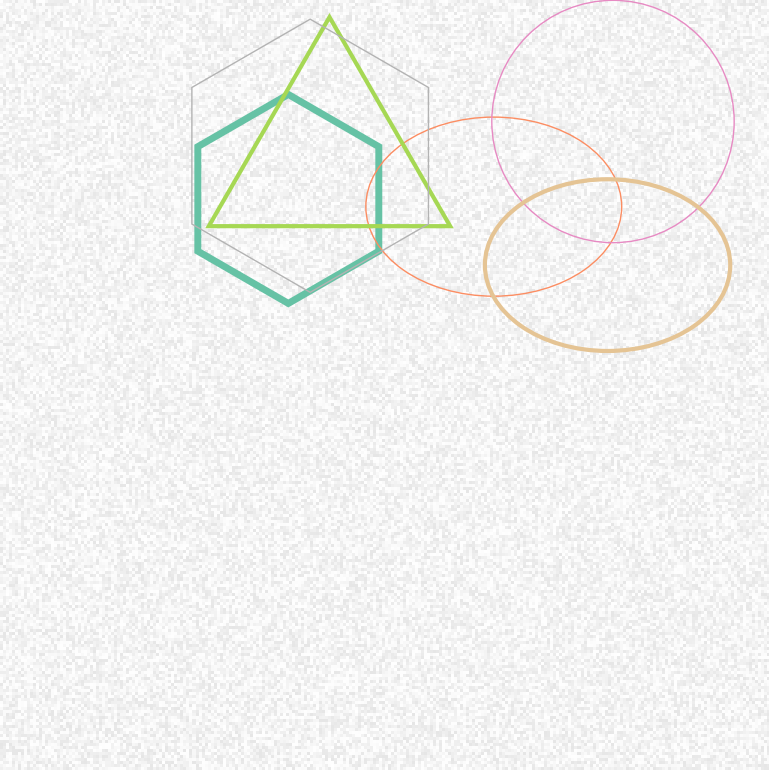[{"shape": "hexagon", "thickness": 2.5, "radius": 0.68, "center": [0.374, 0.742]}, {"shape": "oval", "thickness": 0.5, "radius": 0.83, "center": [0.641, 0.732]}, {"shape": "circle", "thickness": 0.5, "radius": 0.79, "center": [0.796, 0.842]}, {"shape": "triangle", "thickness": 1.5, "radius": 0.9, "center": [0.428, 0.797]}, {"shape": "oval", "thickness": 1.5, "radius": 0.8, "center": [0.789, 0.656]}, {"shape": "hexagon", "thickness": 0.5, "radius": 0.89, "center": [0.403, 0.798]}]